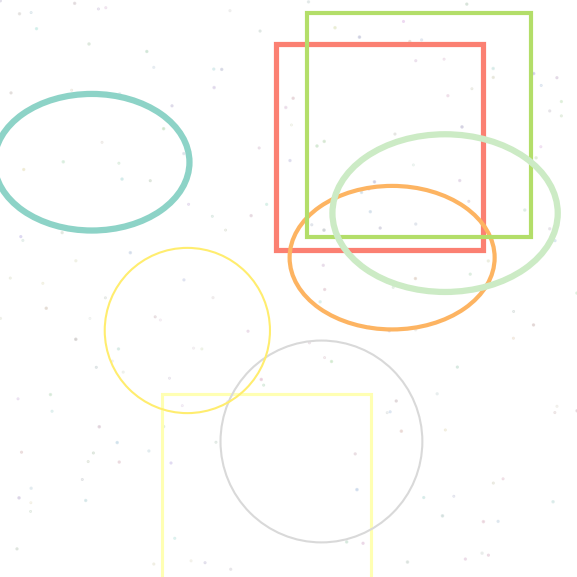[{"shape": "oval", "thickness": 3, "radius": 0.84, "center": [0.159, 0.718]}, {"shape": "square", "thickness": 1.5, "radius": 0.9, "center": [0.461, 0.137]}, {"shape": "square", "thickness": 2.5, "radius": 0.89, "center": [0.657, 0.745]}, {"shape": "oval", "thickness": 2, "radius": 0.89, "center": [0.679, 0.553]}, {"shape": "square", "thickness": 2, "radius": 0.97, "center": [0.726, 0.782]}, {"shape": "circle", "thickness": 1, "radius": 0.87, "center": [0.557, 0.235]}, {"shape": "oval", "thickness": 3, "radius": 0.98, "center": [0.771, 0.63]}, {"shape": "circle", "thickness": 1, "radius": 0.72, "center": [0.324, 0.427]}]